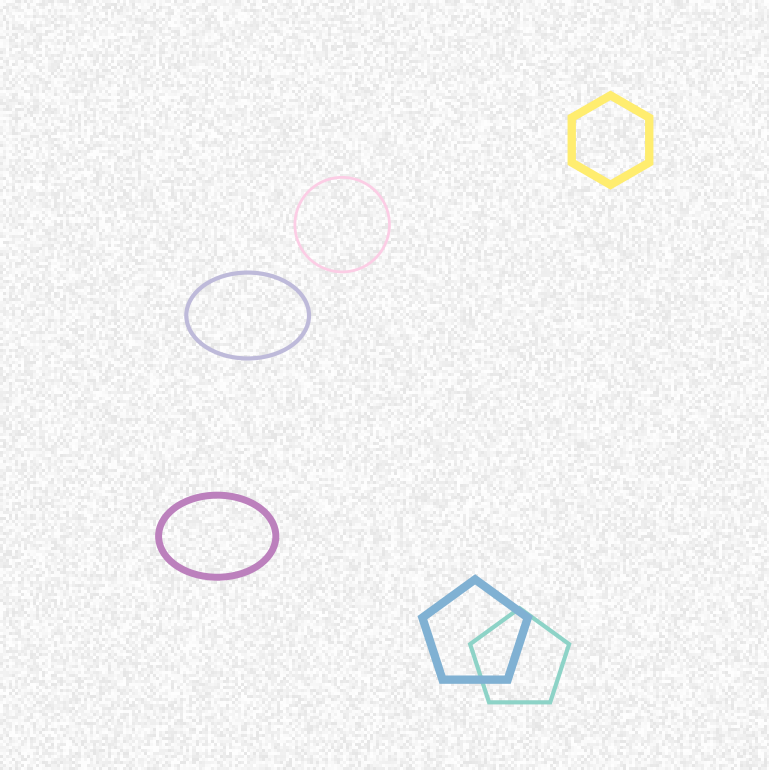[{"shape": "pentagon", "thickness": 1.5, "radius": 0.34, "center": [0.675, 0.143]}, {"shape": "oval", "thickness": 1.5, "radius": 0.4, "center": [0.322, 0.59]}, {"shape": "pentagon", "thickness": 3, "radius": 0.36, "center": [0.617, 0.176]}, {"shape": "circle", "thickness": 1, "radius": 0.31, "center": [0.444, 0.708]}, {"shape": "oval", "thickness": 2.5, "radius": 0.38, "center": [0.282, 0.304]}, {"shape": "hexagon", "thickness": 3, "radius": 0.29, "center": [0.793, 0.818]}]